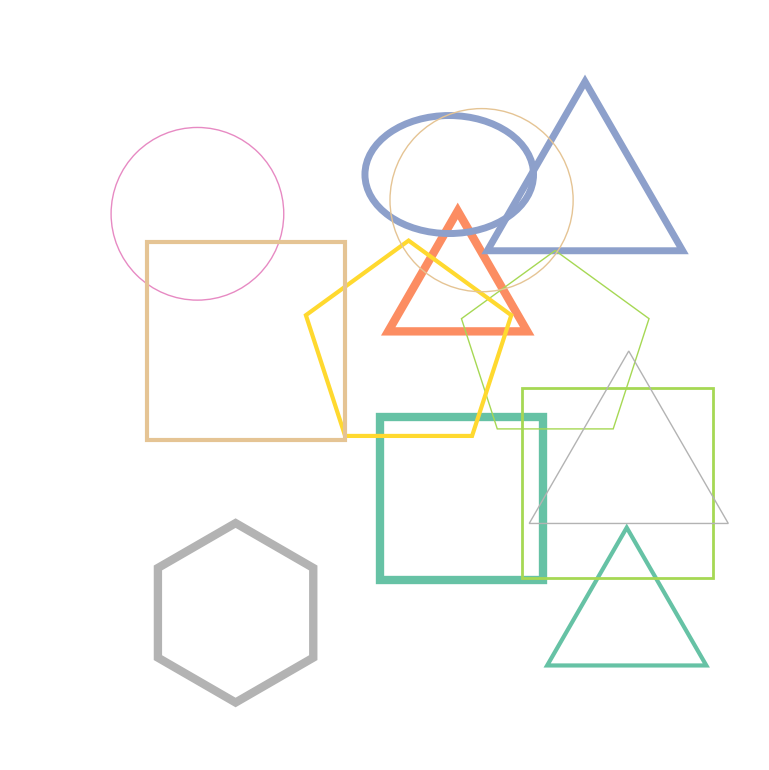[{"shape": "triangle", "thickness": 1.5, "radius": 0.6, "center": [0.814, 0.195]}, {"shape": "square", "thickness": 3, "radius": 0.53, "center": [0.599, 0.353]}, {"shape": "triangle", "thickness": 3, "radius": 0.52, "center": [0.594, 0.622]}, {"shape": "triangle", "thickness": 2.5, "radius": 0.73, "center": [0.76, 0.748]}, {"shape": "oval", "thickness": 2.5, "radius": 0.55, "center": [0.583, 0.773]}, {"shape": "circle", "thickness": 0.5, "radius": 0.56, "center": [0.256, 0.722]}, {"shape": "pentagon", "thickness": 0.5, "radius": 0.64, "center": [0.721, 0.547]}, {"shape": "square", "thickness": 1, "radius": 0.62, "center": [0.802, 0.373]}, {"shape": "pentagon", "thickness": 1.5, "radius": 0.7, "center": [0.531, 0.547]}, {"shape": "circle", "thickness": 0.5, "radius": 0.59, "center": [0.625, 0.74]}, {"shape": "square", "thickness": 1.5, "radius": 0.64, "center": [0.319, 0.557]}, {"shape": "hexagon", "thickness": 3, "radius": 0.58, "center": [0.306, 0.204]}, {"shape": "triangle", "thickness": 0.5, "radius": 0.75, "center": [0.817, 0.395]}]